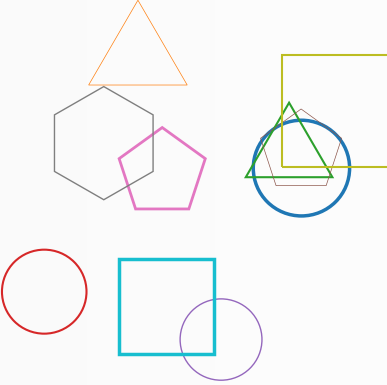[{"shape": "circle", "thickness": 2.5, "radius": 0.62, "center": [0.778, 0.563]}, {"shape": "triangle", "thickness": 0.5, "radius": 0.73, "center": [0.356, 0.853]}, {"shape": "triangle", "thickness": 1.5, "radius": 0.65, "center": [0.746, 0.604]}, {"shape": "circle", "thickness": 1.5, "radius": 0.55, "center": [0.114, 0.242]}, {"shape": "circle", "thickness": 1, "radius": 0.53, "center": [0.57, 0.118]}, {"shape": "pentagon", "thickness": 0.5, "radius": 0.55, "center": [0.777, 0.607]}, {"shape": "pentagon", "thickness": 2, "radius": 0.58, "center": [0.419, 0.552]}, {"shape": "hexagon", "thickness": 1, "radius": 0.73, "center": [0.268, 0.628]}, {"shape": "square", "thickness": 1.5, "radius": 0.73, "center": [0.872, 0.711]}, {"shape": "square", "thickness": 2.5, "radius": 0.62, "center": [0.429, 0.203]}]